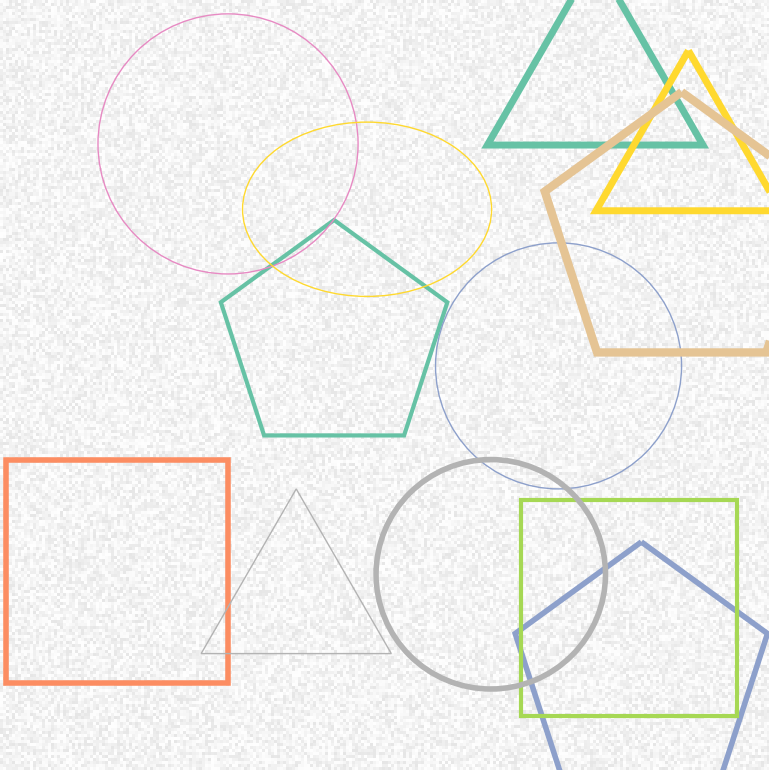[{"shape": "pentagon", "thickness": 1.5, "radius": 0.77, "center": [0.434, 0.56]}, {"shape": "triangle", "thickness": 2.5, "radius": 0.81, "center": [0.773, 0.892]}, {"shape": "square", "thickness": 2, "radius": 0.72, "center": [0.152, 0.258]}, {"shape": "circle", "thickness": 0.5, "radius": 0.8, "center": [0.725, 0.525]}, {"shape": "pentagon", "thickness": 2, "radius": 0.86, "center": [0.833, 0.124]}, {"shape": "circle", "thickness": 0.5, "radius": 0.84, "center": [0.296, 0.813]}, {"shape": "square", "thickness": 1.5, "radius": 0.7, "center": [0.817, 0.21]}, {"shape": "triangle", "thickness": 2.5, "radius": 0.69, "center": [0.894, 0.796]}, {"shape": "oval", "thickness": 0.5, "radius": 0.81, "center": [0.477, 0.728]}, {"shape": "pentagon", "thickness": 3, "radius": 0.93, "center": [0.885, 0.694]}, {"shape": "circle", "thickness": 2, "radius": 0.74, "center": [0.637, 0.254]}, {"shape": "triangle", "thickness": 0.5, "radius": 0.71, "center": [0.385, 0.222]}]